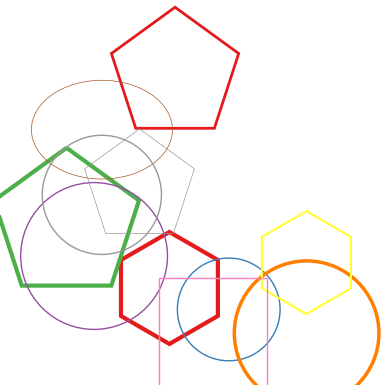[{"shape": "hexagon", "thickness": 3, "radius": 0.73, "center": [0.44, 0.252]}, {"shape": "pentagon", "thickness": 2, "radius": 0.87, "center": [0.455, 0.807]}, {"shape": "circle", "thickness": 1, "radius": 0.67, "center": [0.594, 0.196]}, {"shape": "pentagon", "thickness": 3, "radius": 0.99, "center": [0.173, 0.418]}, {"shape": "circle", "thickness": 1, "radius": 0.95, "center": [0.244, 0.335]}, {"shape": "circle", "thickness": 2.5, "radius": 0.94, "center": [0.796, 0.134]}, {"shape": "hexagon", "thickness": 1.5, "radius": 0.67, "center": [0.796, 0.318]}, {"shape": "oval", "thickness": 0.5, "radius": 0.92, "center": [0.265, 0.663]}, {"shape": "square", "thickness": 1, "radius": 0.7, "center": [0.554, 0.137]}, {"shape": "circle", "thickness": 1, "radius": 0.77, "center": [0.265, 0.494]}, {"shape": "pentagon", "thickness": 0.5, "radius": 0.75, "center": [0.362, 0.515]}]